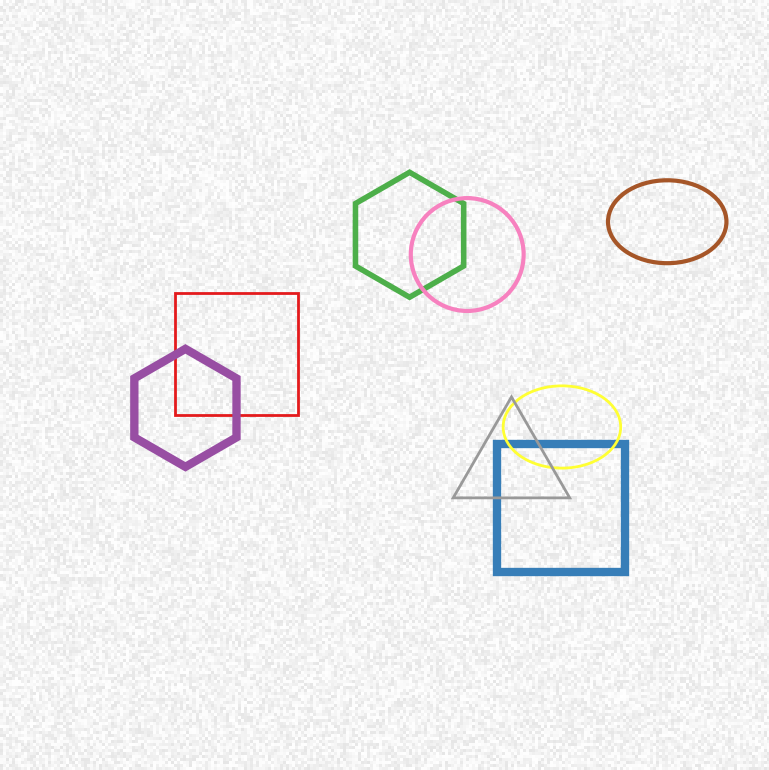[{"shape": "square", "thickness": 1, "radius": 0.4, "center": [0.307, 0.54]}, {"shape": "square", "thickness": 3, "radius": 0.41, "center": [0.729, 0.34]}, {"shape": "hexagon", "thickness": 2, "radius": 0.41, "center": [0.532, 0.695]}, {"shape": "hexagon", "thickness": 3, "radius": 0.38, "center": [0.241, 0.47]}, {"shape": "oval", "thickness": 1, "radius": 0.38, "center": [0.73, 0.445]}, {"shape": "oval", "thickness": 1.5, "radius": 0.38, "center": [0.867, 0.712]}, {"shape": "circle", "thickness": 1.5, "radius": 0.37, "center": [0.607, 0.669]}, {"shape": "triangle", "thickness": 1, "radius": 0.44, "center": [0.664, 0.397]}]